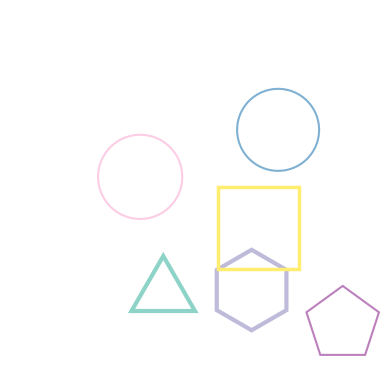[{"shape": "triangle", "thickness": 3, "radius": 0.48, "center": [0.424, 0.24]}, {"shape": "hexagon", "thickness": 3, "radius": 0.52, "center": [0.654, 0.247]}, {"shape": "circle", "thickness": 1.5, "radius": 0.53, "center": [0.722, 0.663]}, {"shape": "circle", "thickness": 1.5, "radius": 0.55, "center": [0.364, 0.541]}, {"shape": "pentagon", "thickness": 1.5, "radius": 0.5, "center": [0.89, 0.158]}, {"shape": "square", "thickness": 2.5, "radius": 0.53, "center": [0.671, 0.408]}]